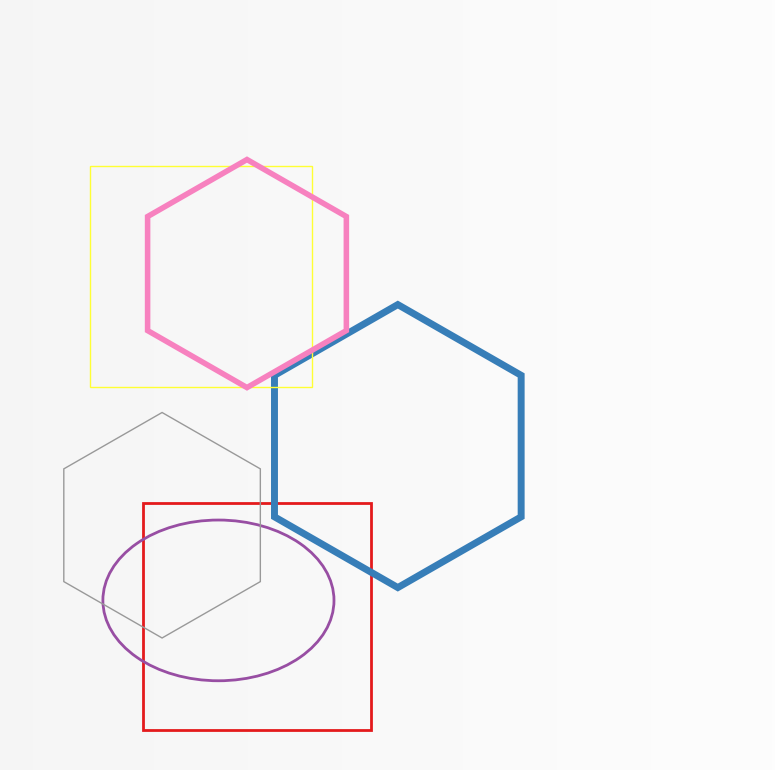[{"shape": "square", "thickness": 1, "radius": 0.74, "center": [0.332, 0.199]}, {"shape": "hexagon", "thickness": 2.5, "radius": 0.92, "center": [0.513, 0.421]}, {"shape": "oval", "thickness": 1, "radius": 0.75, "center": [0.282, 0.22]}, {"shape": "square", "thickness": 0.5, "radius": 0.72, "center": [0.259, 0.641]}, {"shape": "hexagon", "thickness": 2, "radius": 0.74, "center": [0.319, 0.645]}, {"shape": "hexagon", "thickness": 0.5, "radius": 0.73, "center": [0.209, 0.318]}]